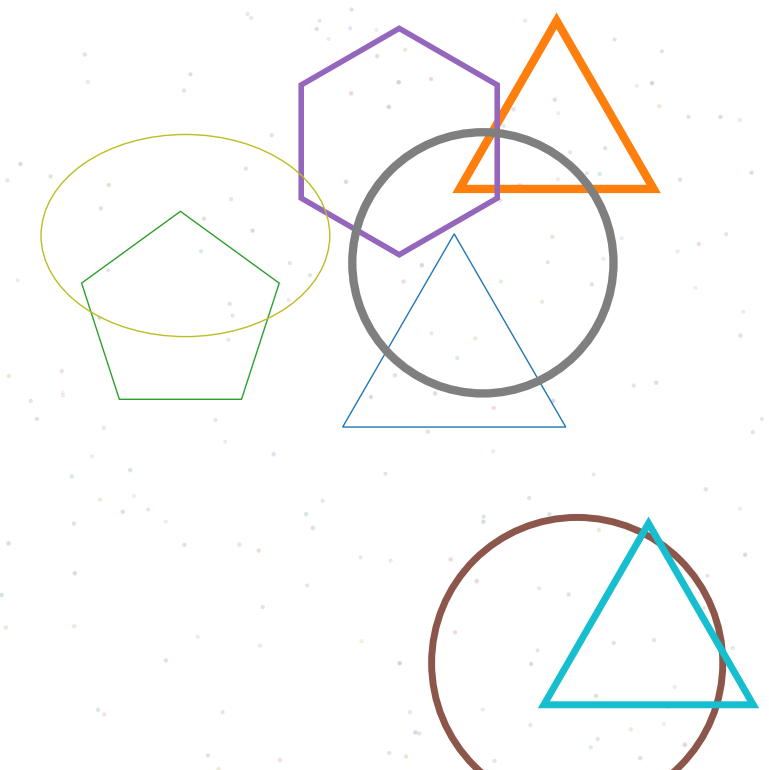[{"shape": "triangle", "thickness": 0.5, "radius": 0.84, "center": [0.59, 0.529]}, {"shape": "triangle", "thickness": 3, "radius": 0.73, "center": [0.723, 0.827]}, {"shape": "pentagon", "thickness": 0.5, "radius": 0.67, "center": [0.234, 0.591]}, {"shape": "hexagon", "thickness": 2, "radius": 0.73, "center": [0.518, 0.816]}, {"shape": "circle", "thickness": 2.5, "radius": 0.95, "center": [0.75, 0.139]}, {"shape": "circle", "thickness": 3, "radius": 0.85, "center": [0.627, 0.659]}, {"shape": "oval", "thickness": 0.5, "radius": 0.94, "center": [0.241, 0.694]}, {"shape": "triangle", "thickness": 2.5, "radius": 0.78, "center": [0.842, 0.163]}]